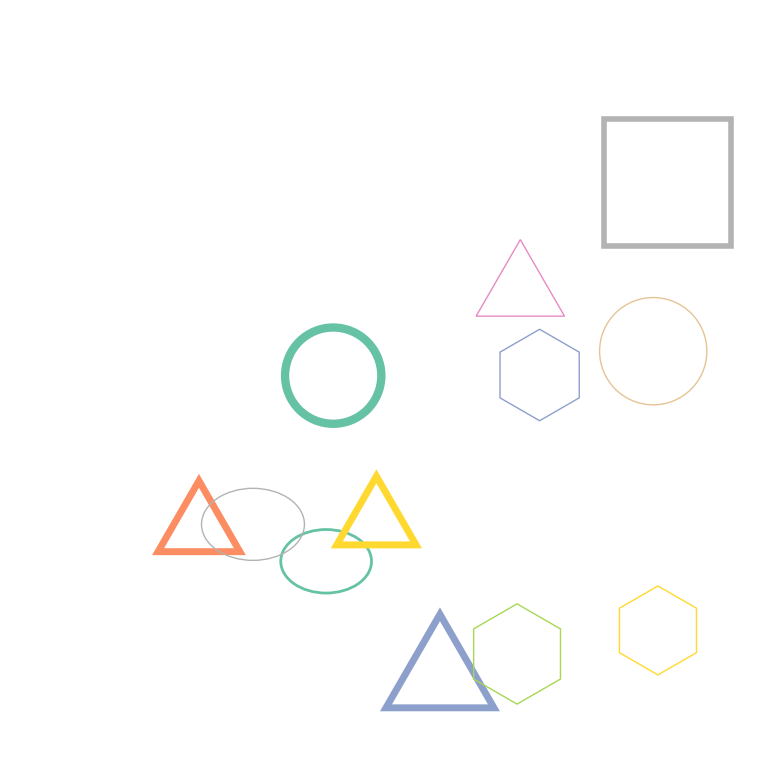[{"shape": "oval", "thickness": 1, "radius": 0.29, "center": [0.424, 0.271]}, {"shape": "circle", "thickness": 3, "radius": 0.31, "center": [0.433, 0.512]}, {"shape": "triangle", "thickness": 2.5, "radius": 0.31, "center": [0.258, 0.314]}, {"shape": "hexagon", "thickness": 0.5, "radius": 0.3, "center": [0.701, 0.513]}, {"shape": "triangle", "thickness": 2.5, "radius": 0.4, "center": [0.571, 0.121]}, {"shape": "triangle", "thickness": 0.5, "radius": 0.33, "center": [0.676, 0.623]}, {"shape": "hexagon", "thickness": 0.5, "radius": 0.33, "center": [0.672, 0.151]}, {"shape": "triangle", "thickness": 2.5, "radius": 0.3, "center": [0.489, 0.322]}, {"shape": "hexagon", "thickness": 0.5, "radius": 0.29, "center": [0.854, 0.181]}, {"shape": "circle", "thickness": 0.5, "radius": 0.35, "center": [0.848, 0.544]}, {"shape": "square", "thickness": 2, "radius": 0.41, "center": [0.867, 0.763]}, {"shape": "oval", "thickness": 0.5, "radius": 0.33, "center": [0.329, 0.319]}]